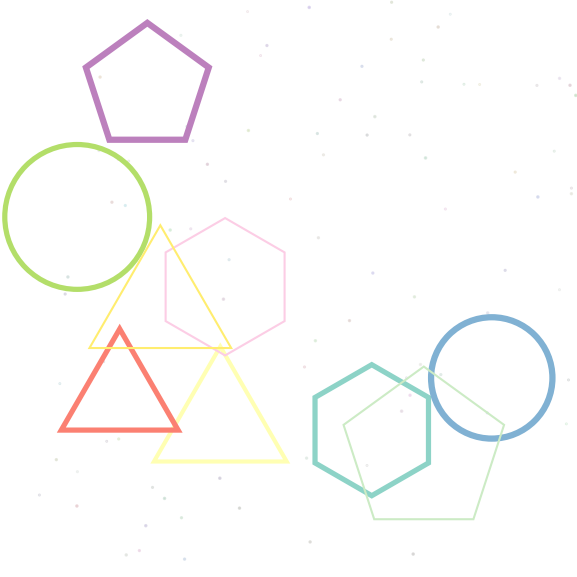[{"shape": "hexagon", "thickness": 2.5, "radius": 0.57, "center": [0.644, 0.254]}, {"shape": "triangle", "thickness": 2, "radius": 0.66, "center": [0.381, 0.266]}, {"shape": "triangle", "thickness": 2.5, "radius": 0.58, "center": [0.207, 0.313]}, {"shape": "circle", "thickness": 3, "radius": 0.53, "center": [0.852, 0.345]}, {"shape": "circle", "thickness": 2.5, "radius": 0.63, "center": [0.134, 0.623]}, {"shape": "hexagon", "thickness": 1, "radius": 0.59, "center": [0.39, 0.503]}, {"shape": "pentagon", "thickness": 3, "radius": 0.56, "center": [0.255, 0.848]}, {"shape": "pentagon", "thickness": 1, "radius": 0.73, "center": [0.734, 0.218]}, {"shape": "triangle", "thickness": 1, "radius": 0.71, "center": [0.278, 0.467]}]